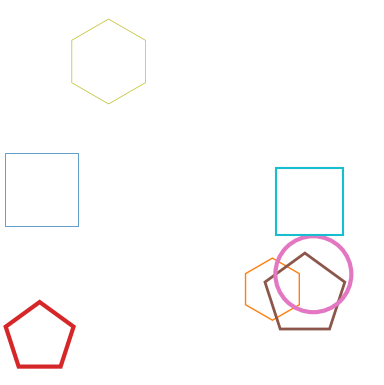[{"shape": "square", "thickness": 0.5, "radius": 0.47, "center": [0.108, 0.507]}, {"shape": "hexagon", "thickness": 1, "radius": 0.4, "center": [0.708, 0.249]}, {"shape": "pentagon", "thickness": 3, "radius": 0.46, "center": [0.103, 0.123]}, {"shape": "pentagon", "thickness": 2, "radius": 0.55, "center": [0.792, 0.234]}, {"shape": "circle", "thickness": 3, "radius": 0.49, "center": [0.814, 0.288]}, {"shape": "hexagon", "thickness": 0.5, "radius": 0.55, "center": [0.282, 0.84]}, {"shape": "square", "thickness": 1.5, "radius": 0.44, "center": [0.803, 0.476]}]